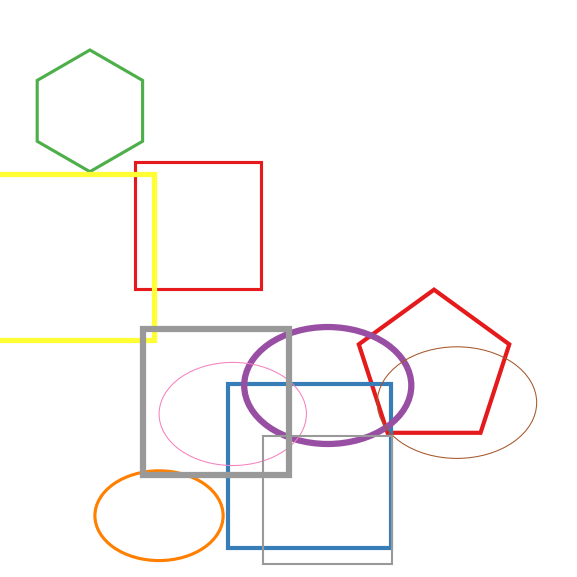[{"shape": "square", "thickness": 1.5, "radius": 0.55, "center": [0.343, 0.608]}, {"shape": "pentagon", "thickness": 2, "radius": 0.68, "center": [0.752, 0.361]}, {"shape": "square", "thickness": 2, "radius": 0.71, "center": [0.537, 0.192]}, {"shape": "hexagon", "thickness": 1.5, "radius": 0.53, "center": [0.156, 0.807]}, {"shape": "oval", "thickness": 3, "radius": 0.72, "center": [0.568, 0.332]}, {"shape": "oval", "thickness": 1.5, "radius": 0.56, "center": [0.275, 0.106]}, {"shape": "square", "thickness": 2.5, "radius": 0.72, "center": [0.122, 0.554]}, {"shape": "oval", "thickness": 0.5, "radius": 0.69, "center": [0.791, 0.302]}, {"shape": "oval", "thickness": 0.5, "radius": 0.64, "center": [0.403, 0.282]}, {"shape": "square", "thickness": 1, "radius": 0.56, "center": [0.567, 0.134]}, {"shape": "square", "thickness": 3, "radius": 0.63, "center": [0.374, 0.303]}]